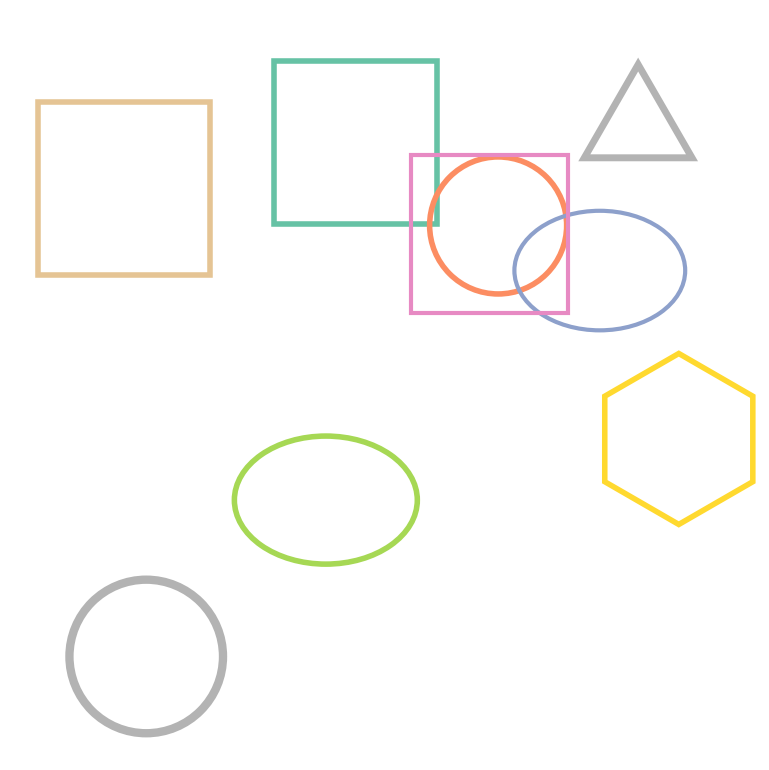[{"shape": "square", "thickness": 2, "radius": 0.53, "center": [0.461, 0.815]}, {"shape": "circle", "thickness": 2, "radius": 0.44, "center": [0.647, 0.707]}, {"shape": "oval", "thickness": 1.5, "radius": 0.55, "center": [0.779, 0.649]}, {"shape": "square", "thickness": 1.5, "radius": 0.51, "center": [0.636, 0.696]}, {"shape": "oval", "thickness": 2, "radius": 0.59, "center": [0.423, 0.351]}, {"shape": "hexagon", "thickness": 2, "radius": 0.56, "center": [0.882, 0.43]}, {"shape": "square", "thickness": 2, "radius": 0.56, "center": [0.161, 0.755]}, {"shape": "circle", "thickness": 3, "radius": 0.5, "center": [0.19, 0.147]}, {"shape": "triangle", "thickness": 2.5, "radius": 0.4, "center": [0.829, 0.835]}]